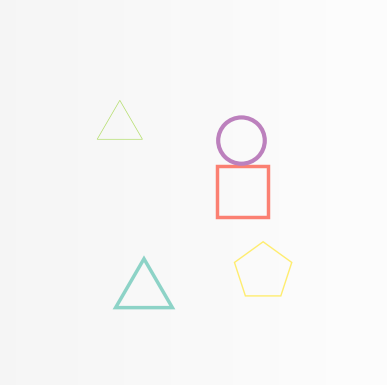[{"shape": "triangle", "thickness": 2.5, "radius": 0.42, "center": [0.372, 0.243]}, {"shape": "square", "thickness": 2.5, "radius": 0.33, "center": [0.625, 0.503]}, {"shape": "triangle", "thickness": 0.5, "radius": 0.34, "center": [0.309, 0.672]}, {"shape": "circle", "thickness": 3, "radius": 0.3, "center": [0.623, 0.635]}, {"shape": "pentagon", "thickness": 1, "radius": 0.39, "center": [0.679, 0.294]}]